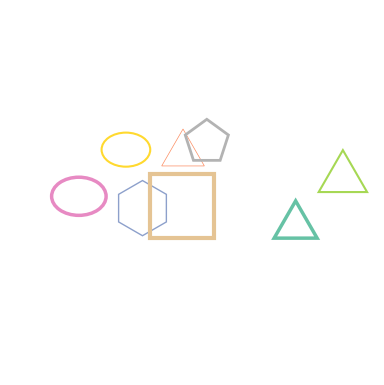[{"shape": "triangle", "thickness": 2.5, "radius": 0.32, "center": [0.768, 0.414]}, {"shape": "triangle", "thickness": 0.5, "radius": 0.32, "center": [0.475, 0.601]}, {"shape": "hexagon", "thickness": 1, "radius": 0.36, "center": [0.37, 0.459]}, {"shape": "oval", "thickness": 2.5, "radius": 0.35, "center": [0.205, 0.49]}, {"shape": "triangle", "thickness": 1.5, "radius": 0.36, "center": [0.891, 0.537]}, {"shape": "oval", "thickness": 1.5, "radius": 0.32, "center": [0.327, 0.611]}, {"shape": "square", "thickness": 3, "radius": 0.42, "center": [0.473, 0.464]}, {"shape": "pentagon", "thickness": 2, "radius": 0.29, "center": [0.537, 0.631]}]